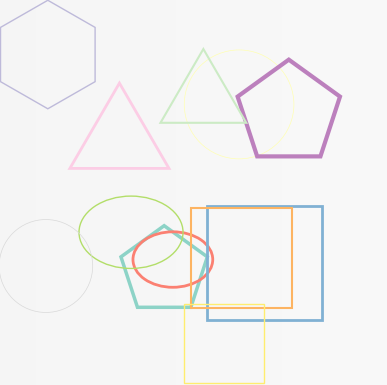[{"shape": "pentagon", "thickness": 2.5, "radius": 0.59, "center": [0.424, 0.297]}, {"shape": "circle", "thickness": 0.5, "radius": 0.71, "center": [0.617, 0.729]}, {"shape": "hexagon", "thickness": 1, "radius": 0.7, "center": [0.123, 0.858]}, {"shape": "oval", "thickness": 2, "radius": 0.51, "center": [0.446, 0.326]}, {"shape": "square", "thickness": 2, "radius": 0.74, "center": [0.683, 0.317]}, {"shape": "square", "thickness": 1.5, "radius": 0.65, "center": [0.623, 0.33]}, {"shape": "oval", "thickness": 1, "radius": 0.67, "center": [0.338, 0.397]}, {"shape": "triangle", "thickness": 2, "radius": 0.74, "center": [0.308, 0.636]}, {"shape": "circle", "thickness": 0.5, "radius": 0.6, "center": [0.119, 0.309]}, {"shape": "pentagon", "thickness": 3, "radius": 0.69, "center": [0.745, 0.706]}, {"shape": "triangle", "thickness": 1.5, "radius": 0.64, "center": [0.525, 0.745]}, {"shape": "square", "thickness": 1, "radius": 0.51, "center": [0.577, 0.108]}]